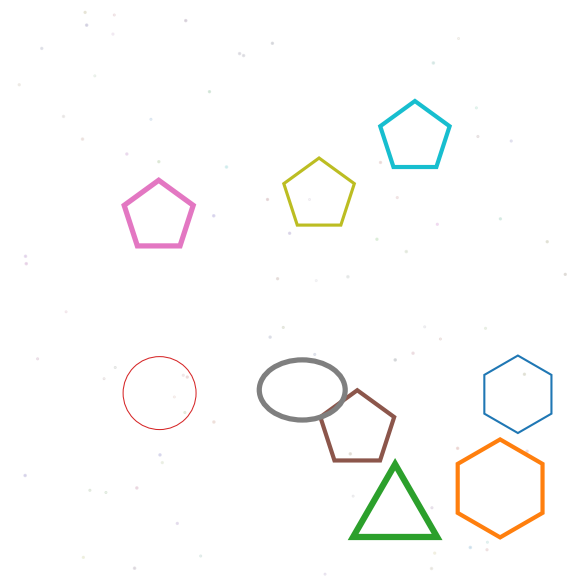[{"shape": "hexagon", "thickness": 1, "radius": 0.34, "center": [0.897, 0.316]}, {"shape": "hexagon", "thickness": 2, "radius": 0.42, "center": [0.866, 0.153]}, {"shape": "triangle", "thickness": 3, "radius": 0.42, "center": [0.684, 0.111]}, {"shape": "circle", "thickness": 0.5, "radius": 0.32, "center": [0.276, 0.318]}, {"shape": "pentagon", "thickness": 2, "radius": 0.34, "center": [0.619, 0.256]}, {"shape": "pentagon", "thickness": 2.5, "radius": 0.31, "center": [0.275, 0.624]}, {"shape": "oval", "thickness": 2.5, "radius": 0.37, "center": [0.523, 0.324]}, {"shape": "pentagon", "thickness": 1.5, "radius": 0.32, "center": [0.552, 0.661]}, {"shape": "pentagon", "thickness": 2, "radius": 0.32, "center": [0.718, 0.761]}]